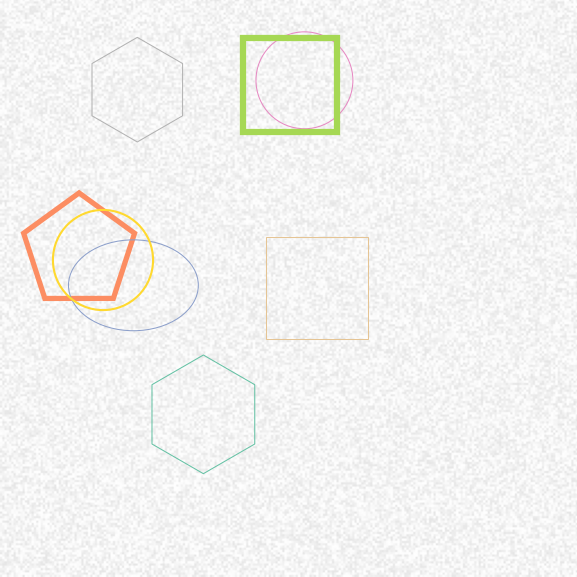[{"shape": "hexagon", "thickness": 0.5, "radius": 0.51, "center": [0.352, 0.282]}, {"shape": "pentagon", "thickness": 2.5, "radius": 0.5, "center": [0.137, 0.564]}, {"shape": "oval", "thickness": 0.5, "radius": 0.56, "center": [0.231, 0.505]}, {"shape": "circle", "thickness": 0.5, "radius": 0.42, "center": [0.527, 0.86]}, {"shape": "square", "thickness": 3, "radius": 0.4, "center": [0.503, 0.852]}, {"shape": "circle", "thickness": 1, "radius": 0.43, "center": [0.178, 0.549]}, {"shape": "square", "thickness": 0.5, "radius": 0.44, "center": [0.549, 0.5]}, {"shape": "hexagon", "thickness": 0.5, "radius": 0.45, "center": [0.238, 0.844]}]